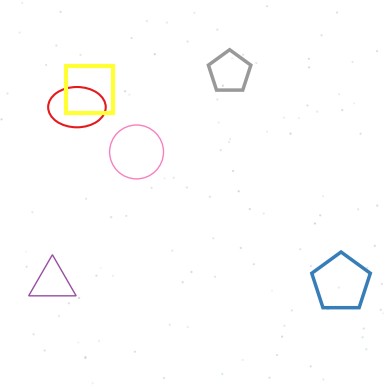[{"shape": "oval", "thickness": 1.5, "radius": 0.37, "center": [0.2, 0.722]}, {"shape": "pentagon", "thickness": 2.5, "radius": 0.4, "center": [0.886, 0.265]}, {"shape": "triangle", "thickness": 1, "radius": 0.36, "center": [0.136, 0.267]}, {"shape": "square", "thickness": 3, "radius": 0.31, "center": [0.232, 0.767]}, {"shape": "circle", "thickness": 1, "radius": 0.35, "center": [0.355, 0.605]}, {"shape": "pentagon", "thickness": 2.5, "radius": 0.29, "center": [0.596, 0.813]}]